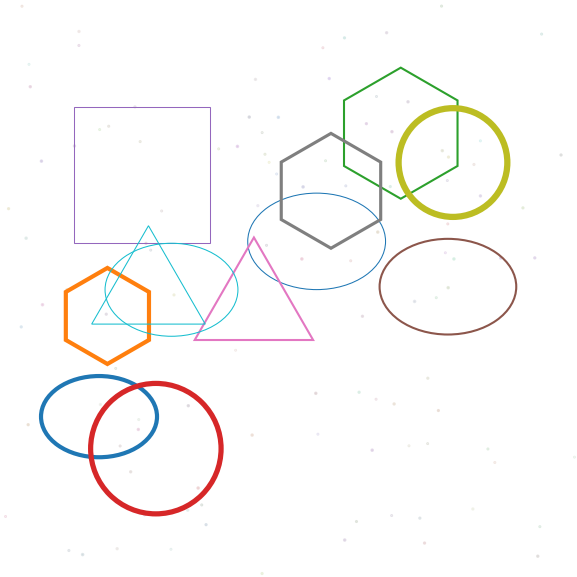[{"shape": "oval", "thickness": 2, "radius": 0.5, "center": [0.171, 0.278]}, {"shape": "oval", "thickness": 0.5, "radius": 0.6, "center": [0.548, 0.581]}, {"shape": "hexagon", "thickness": 2, "radius": 0.42, "center": [0.186, 0.452]}, {"shape": "hexagon", "thickness": 1, "radius": 0.57, "center": [0.694, 0.768]}, {"shape": "circle", "thickness": 2.5, "radius": 0.56, "center": [0.27, 0.222]}, {"shape": "square", "thickness": 0.5, "radius": 0.59, "center": [0.246, 0.696]}, {"shape": "oval", "thickness": 1, "radius": 0.59, "center": [0.776, 0.503]}, {"shape": "triangle", "thickness": 1, "radius": 0.59, "center": [0.44, 0.47]}, {"shape": "hexagon", "thickness": 1.5, "radius": 0.5, "center": [0.573, 0.669]}, {"shape": "circle", "thickness": 3, "radius": 0.47, "center": [0.784, 0.718]}, {"shape": "oval", "thickness": 0.5, "radius": 0.58, "center": [0.297, 0.497]}, {"shape": "triangle", "thickness": 0.5, "radius": 0.57, "center": [0.257, 0.495]}]